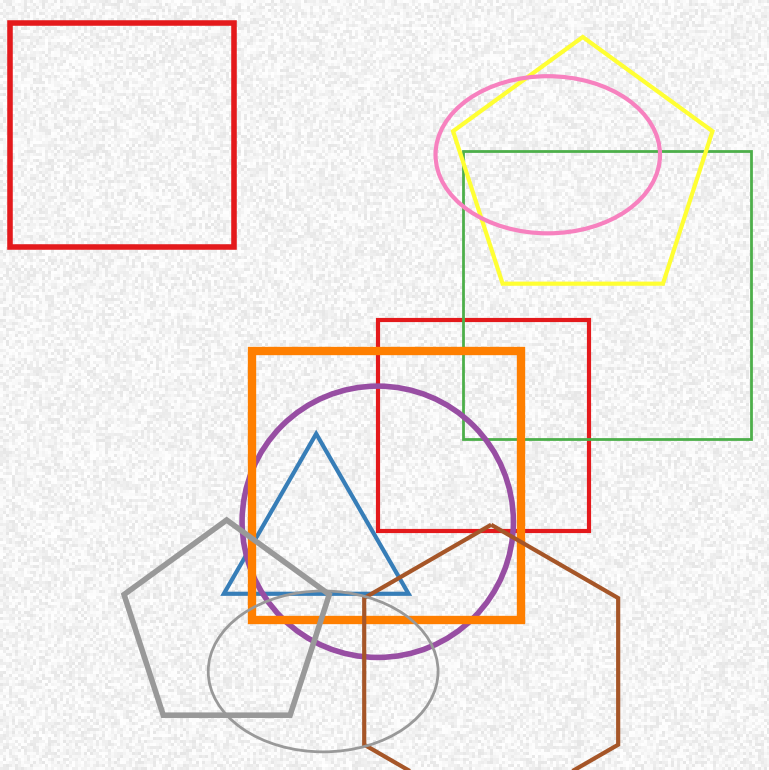[{"shape": "square", "thickness": 1.5, "radius": 0.68, "center": [0.628, 0.447]}, {"shape": "square", "thickness": 2, "radius": 0.73, "center": [0.159, 0.824]}, {"shape": "triangle", "thickness": 1.5, "radius": 0.69, "center": [0.411, 0.298]}, {"shape": "square", "thickness": 1, "radius": 0.94, "center": [0.788, 0.617]}, {"shape": "circle", "thickness": 2, "radius": 0.88, "center": [0.491, 0.322]}, {"shape": "square", "thickness": 3, "radius": 0.87, "center": [0.502, 0.37]}, {"shape": "pentagon", "thickness": 1.5, "radius": 0.89, "center": [0.757, 0.775]}, {"shape": "hexagon", "thickness": 1.5, "radius": 0.95, "center": [0.638, 0.128]}, {"shape": "oval", "thickness": 1.5, "radius": 0.73, "center": [0.711, 0.799]}, {"shape": "pentagon", "thickness": 2, "radius": 0.7, "center": [0.294, 0.185]}, {"shape": "oval", "thickness": 1, "radius": 0.75, "center": [0.42, 0.128]}]